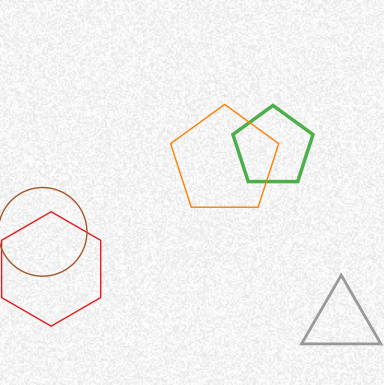[{"shape": "hexagon", "thickness": 1, "radius": 0.74, "center": [0.133, 0.301]}, {"shape": "pentagon", "thickness": 2.5, "radius": 0.55, "center": [0.709, 0.617]}, {"shape": "pentagon", "thickness": 1, "radius": 0.74, "center": [0.584, 0.581]}, {"shape": "circle", "thickness": 1, "radius": 0.58, "center": [0.111, 0.398]}, {"shape": "triangle", "thickness": 2, "radius": 0.59, "center": [0.886, 0.166]}]